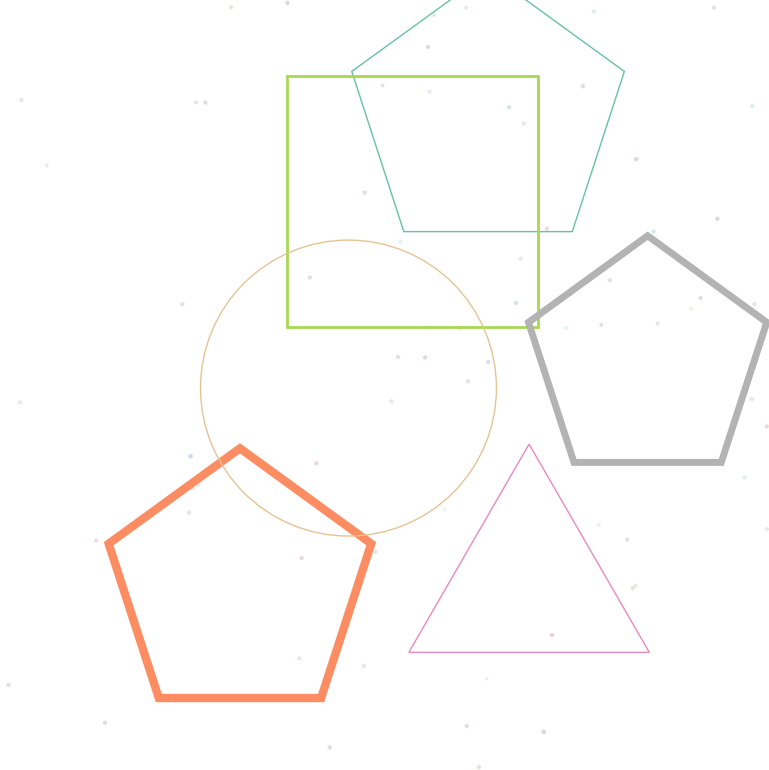[{"shape": "pentagon", "thickness": 0.5, "radius": 0.93, "center": [0.634, 0.85]}, {"shape": "pentagon", "thickness": 3, "radius": 0.9, "center": [0.312, 0.238]}, {"shape": "triangle", "thickness": 0.5, "radius": 0.9, "center": [0.687, 0.243]}, {"shape": "square", "thickness": 1, "radius": 0.81, "center": [0.535, 0.739]}, {"shape": "circle", "thickness": 0.5, "radius": 0.96, "center": [0.453, 0.496]}, {"shape": "pentagon", "thickness": 2.5, "radius": 0.81, "center": [0.841, 0.531]}]